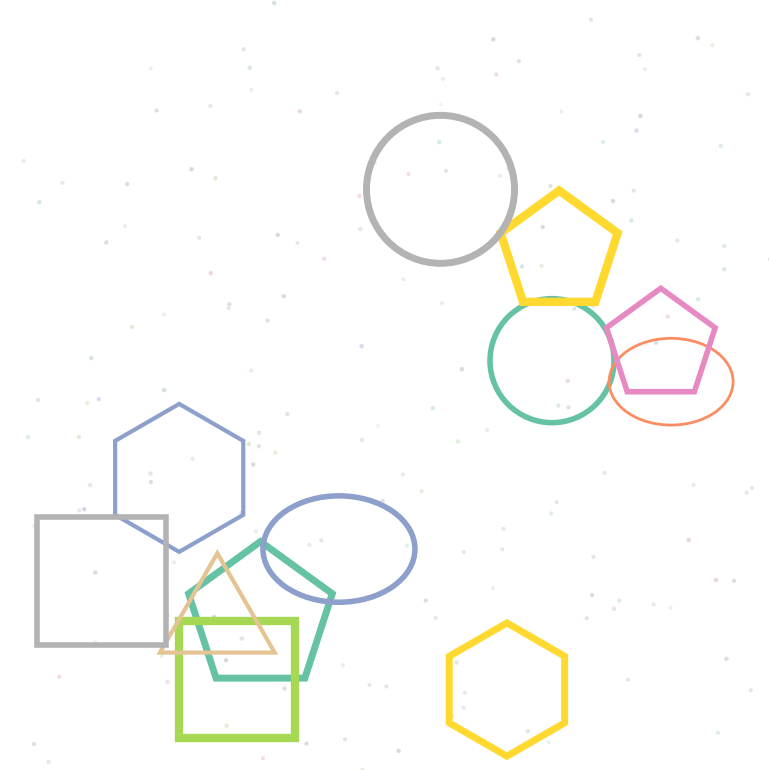[{"shape": "circle", "thickness": 2, "radius": 0.4, "center": [0.717, 0.532]}, {"shape": "pentagon", "thickness": 2.5, "radius": 0.49, "center": [0.338, 0.199]}, {"shape": "oval", "thickness": 1, "radius": 0.4, "center": [0.872, 0.504]}, {"shape": "oval", "thickness": 2, "radius": 0.49, "center": [0.44, 0.287]}, {"shape": "hexagon", "thickness": 1.5, "radius": 0.48, "center": [0.233, 0.379]}, {"shape": "pentagon", "thickness": 2, "radius": 0.37, "center": [0.858, 0.551]}, {"shape": "square", "thickness": 3, "radius": 0.38, "center": [0.308, 0.117]}, {"shape": "pentagon", "thickness": 3, "radius": 0.4, "center": [0.726, 0.673]}, {"shape": "hexagon", "thickness": 2.5, "radius": 0.43, "center": [0.658, 0.104]}, {"shape": "triangle", "thickness": 1.5, "radius": 0.43, "center": [0.282, 0.195]}, {"shape": "circle", "thickness": 2.5, "radius": 0.48, "center": [0.572, 0.754]}, {"shape": "square", "thickness": 2, "radius": 0.42, "center": [0.132, 0.246]}]